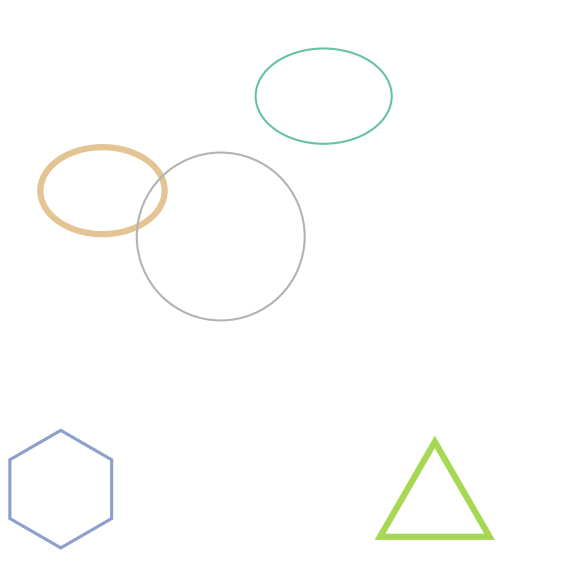[{"shape": "oval", "thickness": 1, "radius": 0.59, "center": [0.56, 0.833]}, {"shape": "hexagon", "thickness": 1.5, "radius": 0.51, "center": [0.105, 0.152]}, {"shape": "triangle", "thickness": 3, "radius": 0.55, "center": [0.753, 0.124]}, {"shape": "oval", "thickness": 3, "radius": 0.54, "center": [0.177, 0.669]}, {"shape": "circle", "thickness": 1, "radius": 0.73, "center": [0.382, 0.59]}]